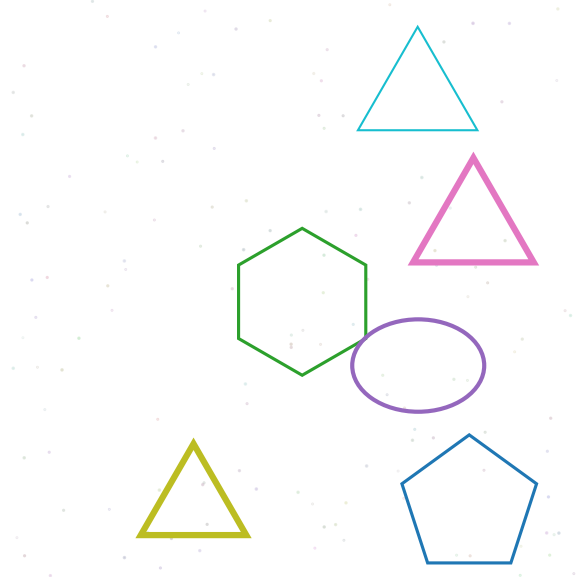[{"shape": "pentagon", "thickness": 1.5, "radius": 0.61, "center": [0.813, 0.124]}, {"shape": "hexagon", "thickness": 1.5, "radius": 0.64, "center": [0.523, 0.477]}, {"shape": "oval", "thickness": 2, "radius": 0.57, "center": [0.724, 0.366]}, {"shape": "triangle", "thickness": 3, "radius": 0.6, "center": [0.82, 0.605]}, {"shape": "triangle", "thickness": 3, "radius": 0.53, "center": [0.335, 0.125]}, {"shape": "triangle", "thickness": 1, "radius": 0.6, "center": [0.723, 0.833]}]